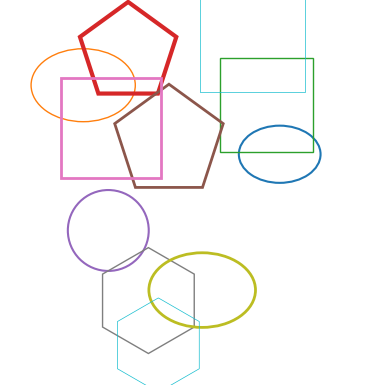[{"shape": "oval", "thickness": 1.5, "radius": 0.53, "center": [0.727, 0.599]}, {"shape": "oval", "thickness": 1, "radius": 0.68, "center": [0.216, 0.779]}, {"shape": "square", "thickness": 1, "radius": 0.61, "center": [0.693, 0.727]}, {"shape": "pentagon", "thickness": 3, "radius": 0.66, "center": [0.333, 0.863]}, {"shape": "circle", "thickness": 1.5, "radius": 0.53, "center": [0.281, 0.401]}, {"shape": "pentagon", "thickness": 2, "radius": 0.74, "center": [0.439, 0.633]}, {"shape": "square", "thickness": 2, "radius": 0.65, "center": [0.288, 0.667]}, {"shape": "hexagon", "thickness": 1, "radius": 0.69, "center": [0.385, 0.219]}, {"shape": "oval", "thickness": 2, "radius": 0.69, "center": [0.525, 0.247]}, {"shape": "hexagon", "thickness": 0.5, "radius": 0.61, "center": [0.411, 0.104]}, {"shape": "square", "thickness": 0.5, "radius": 0.68, "center": [0.655, 0.898]}]